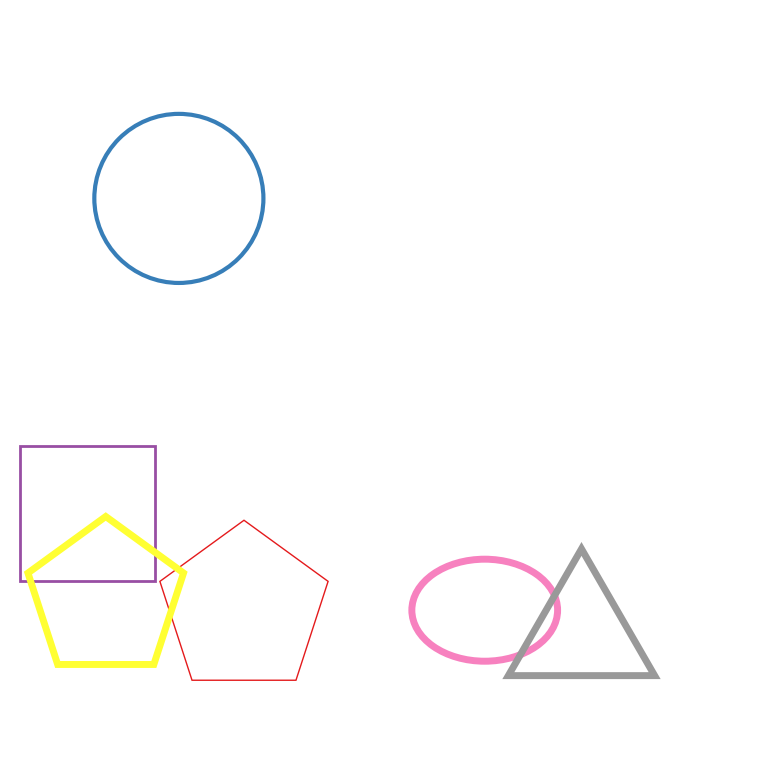[{"shape": "pentagon", "thickness": 0.5, "radius": 0.57, "center": [0.317, 0.209]}, {"shape": "circle", "thickness": 1.5, "radius": 0.55, "center": [0.232, 0.742]}, {"shape": "square", "thickness": 1, "radius": 0.44, "center": [0.114, 0.333]}, {"shape": "pentagon", "thickness": 2.5, "radius": 0.53, "center": [0.137, 0.223]}, {"shape": "oval", "thickness": 2.5, "radius": 0.47, "center": [0.63, 0.208]}, {"shape": "triangle", "thickness": 2.5, "radius": 0.55, "center": [0.755, 0.177]}]